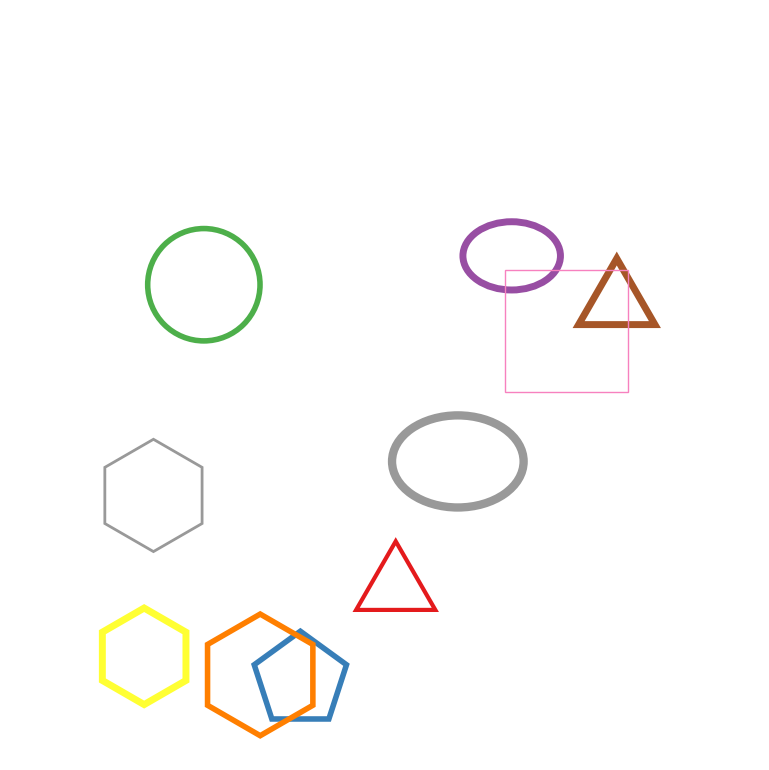[{"shape": "triangle", "thickness": 1.5, "radius": 0.3, "center": [0.514, 0.238]}, {"shape": "pentagon", "thickness": 2, "radius": 0.31, "center": [0.39, 0.117]}, {"shape": "circle", "thickness": 2, "radius": 0.36, "center": [0.265, 0.63]}, {"shape": "oval", "thickness": 2.5, "radius": 0.32, "center": [0.665, 0.668]}, {"shape": "hexagon", "thickness": 2, "radius": 0.39, "center": [0.338, 0.124]}, {"shape": "hexagon", "thickness": 2.5, "radius": 0.31, "center": [0.187, 0.148]}, {"shape": "triangle", "thickness": 2.5, "radius": 0.29, "center": [0.801, 0.607]}, {"shape": "square", "thickness": 0.5, "radius": 0.4, "center": [0.736, 0.57]}, {"shape": "oval", "thickness": 3, "radius": 0.43, "center": [0.595, 0.401]}, {"shape": "hexagon", "thickness": 1, "radius": 0.36, "center": [0.199, 0.357]}]